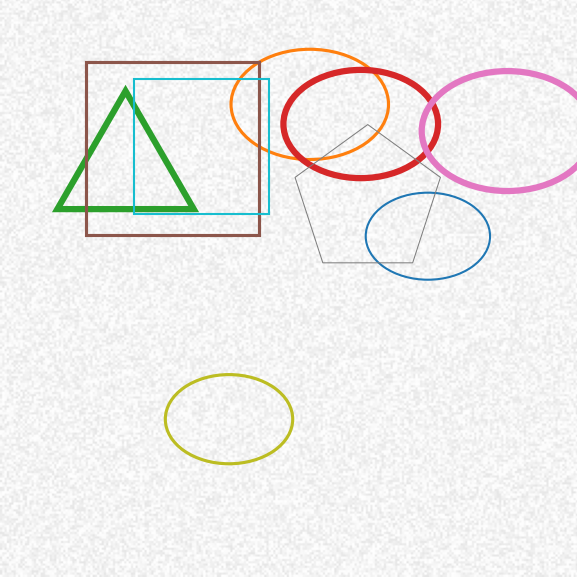[{"shape": "oval", "thickness": 1, "radius": 0.54, "center": [0.741, 0.59]}, {"shape": "oval", "thickness": 1.5, "radius": 0.68, "center": [0.536, 0.818]}, {"shape": "triangle", "thickness": 3, "radius": 0.68, "center": [0.217, 0.705]}, {"shape": "oval", "thickness": 3, "radius": 0.67, "center": [0.625, 0.784]}, {"shape": "square", "thickness": 1.5, "radius": 0.75, "center": [0.3, 0.742]}, {"shape": "oval", "thickness": 3, "radius": 0.74, "center": [0.879, 0.772]}, {"shape": "pentagon", "thickness": 0.5, "radius": 0.66, "center": [0.637, 0.651]}, {"shape": "oval", "thickness": 1.5, "radius": 0.55, "center": [0.397, 0.273]}, {"shape": "square", "thickness": 1, "radius": 0.59, "center": [0.349, 0.745]}]